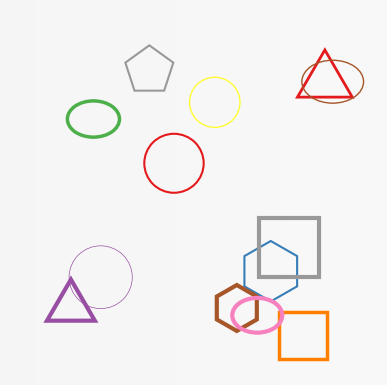[{"shape": "triangle", "thickness": 2, "radius": 0.41, "center": [0.838, 0.789]}, {"shape": "circle", "thickness": 1.5, "radius": 0.38, "center": [0.449, 0.576]}, {"shape": "hexagon", "thickness": 1.5, "radius": 0.39, "center": [0.699, 0.296]}, {"shape": "oval", "thickness": 2.5, "radius": 0.34, "center": [0.241, 0.691]}, {"shape": "circle", "thickness": 0.5, "radius": 0.41, "center": [0.26, 0.28]}, {"shape": "triangle", "thickness": 3, "radius": 0.36, "center": [0.183, 0.203]}, {"shape": "square", "thickness": 2.5, "radius": 0.31, "center": [0.782, 0.128]}, {"shape": "circle", "thickness": 1, "radius": 0.33, "center": [0.554, 0.734]}, {"shape": "hexagon", "thickness": 3, "radius": 0.3, "center": [0.611, 0.2]}, {"shape": "oval", "thickness": 1, "radius": 0.4, "center": [0.859, 0.788]}, {"shape": "oval", "thickness": 3, "radius": 0.32, "center": [0.664, 0.181]}, {"shape": "square", "thickness": 3, "radius": 0.39, "center": [0.745, 0.357]}, {"shape": "pentagon", "thickness": 1.5, "radius": 0.33, "center": [0.385, 0.817]}]